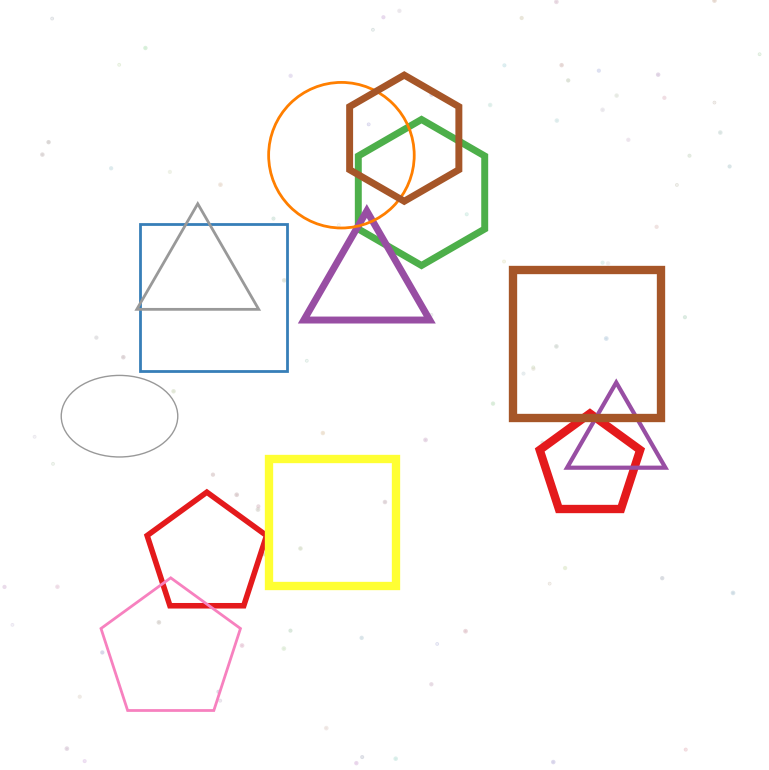[{"shape": "pentagon", "thickness": 2, "radius": 0.41, "center": [0.269, 0.279]}, {"shape": "pentagon", "thickness": 3, "radius": 0.34, "center": [0.766, 0.394]}, {"shape": "square", "thickness": 1, "radius": 0.48, "center": [0.277, 0.614]}, {"shape": "hexagon", "thickness": 2.5, "radius": 0.47, "center": [0.547, 0.75]}, {"shape": "triangle", "thickness": 2.5, "radius": 0.47, "center": [0.476, 0.632]}, {"shape": "triangle", "thickness": 1.5, "radius": 0.37, "center": [0.8, 0.429]}, {"shape": "circle", "thickness": 1, "radius": 0.47, "center": [0.443, 0.798]}, {"shape": "square", "thickness": 3, "radius": 0.41, "center": [0.432, 0.322]}, {"shape": "hexagon", "thickness": 2.5, "radius": 0.41, "center": [0.525, 0.821]}, {"shape": "square", "thickness": 3, "radius": 0.48, "center": [0.762, 0.553]}, {"shape": "pentagon", "thickness": 1, "radius": 0.48, "center": [0.222, 0.154]}, {"shape": "triangle", "thickness": 1, "radius": 0.46, "center": [0.257, 0.644]}, {"shape": "oval", "thickness": 0.5, "radius": 0.38, "center": [0.155, 0.459]}]